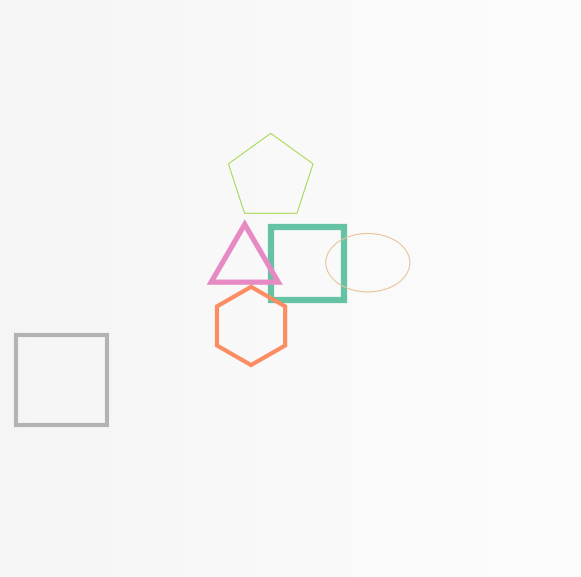[{"shape": "square", "thickness": 3, "radius": 0.31, "center": [0.529, 0.543]}, {"shape": "hexagon", "thickness": 2, "radius": 0.34, "center": [0.432, 0.435]}, {"shape": "triangle", "thickness": 2.5, "radius": 0.33, "center": [0.421, 0.544]}, {"shape": "pentagon", "thickness": 0.5, "radius": 0.38, "center": [0.466, 0.692]}, {"shape": "oval", "thickness": 0.5, "radius": 0.36, "center": [0.633, 0.544]}, {"shape": "square", "thickness": 2, "radius": 0.39, "center": [0.107, 0.341]}]